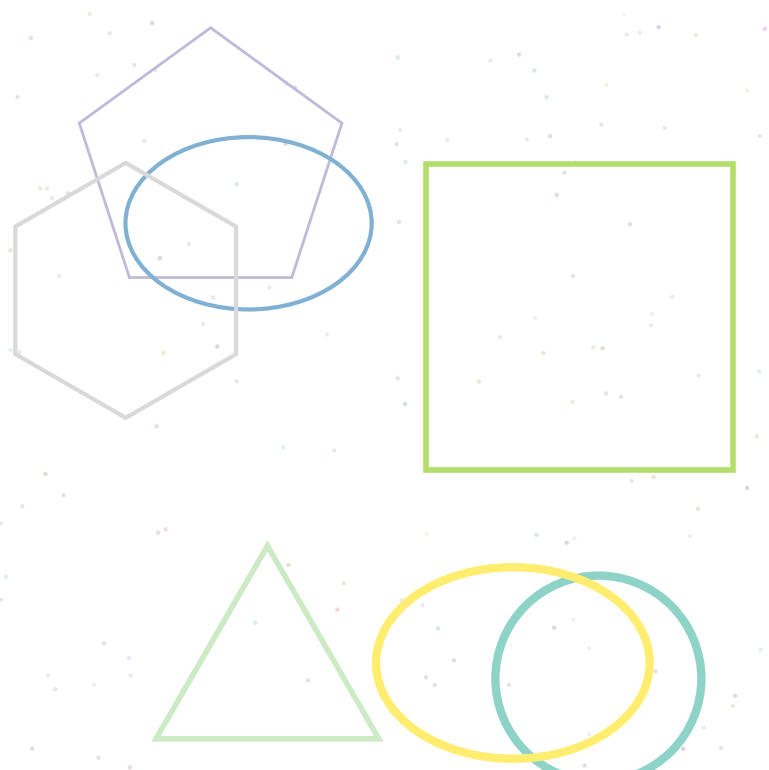[{"shape": "circle", "thickness": 3, "radius": 0.67, "center": [0.777, 0.119]}, {"shape": "pentagon", "thickness": 1, "radius": 0.9, "center": [0.274, 0.785]}, {"shape": "oval", "thickness": 1.5, "radius": 0.8, "center": [0.323, 0.71]}, {"shape": "square", "thickness": 2, "radius": 0.99, "center": [0.753, 0.589]}, {"shape": "hexagon", "thickness": 1.5, "radius": 0.83, "center": [0.163, 0.623]}, {"shape": "triangle", "thickness": 2, "radius": 0.84, "center": [0.347, 0.124]}, {"shape": "oval", "thickness": 3, "radius": 0.89, "center": [0.666, 0.139]}]